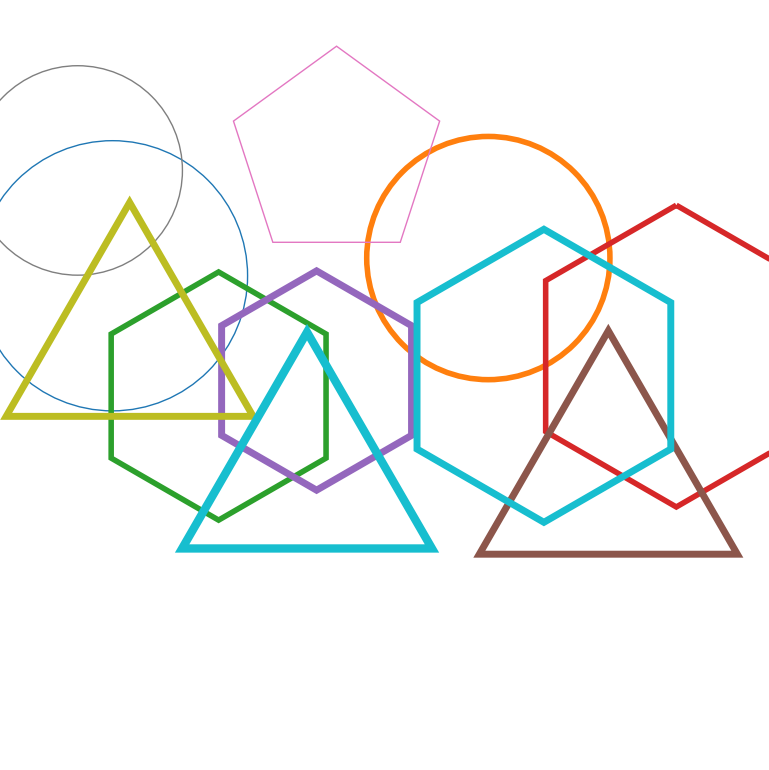[{"shape": "circle", "thickness": 0.5, "radius": 0.88, "center": [0.146, 0.642]}, {"shape": "circle", "thickness": 2, "radius": 0.79, "center": [0.634, 0.665]}, {"shape": "hexagon", "thickness": 2, "radius": 0.81, "center": [0.284, 0.486]}, {"shape": "hexagon", "thickness": 2, "radius": 0.98, "center": [0.878, 0.538]}, {"shape": "hexagon", "thickness": 2.5, "radius": 0.71, "center": [0.411, 0.506]}, {"shape": "triangle", "thickness": 2.5, "radius": 0.97, "center": [0.79, 0.377]}, {"shape": "pentagon", "thickness": 0.5, "radius": 0.7, "center": [0.437, 0.799]}, {"shape": "circle", "thickness": 0.5, "radius": 0.68, "center": [0.101, 0.779]}, {"shape": "triangle", "thickness": 2.5, "radius": 0.93, "center": [0.168, 0.552]}, {"shape": "hexagon", "thickness": 2.5, "radius": 0.95, "center": [0.706, 0.512]}, {"shape": "triangle", "thickness": 3, "radius": 0.94, "center": [0.399, 0.381]}]